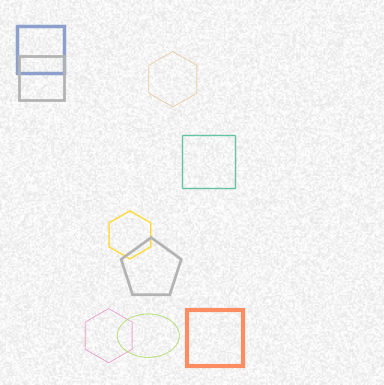[{"shape": "square", "thickness": 1, "radius": 0.34, "center": [0.543, 0.581]}, {"shape": "square", "thickness": 3, "radius": 0.37, "center": [0.558, 0.122]}, {"shape": "square", "thickness": 2.5, "radius": 0.3, "center": [0.104, 0.872]}, {"shape": "hexagon", "thickness": 0.5, "radius": 0.35, "center": [0.282, 0.128]}, {"shape": "oval", "thickness": 0.5, "radius": 0.4, "center": [0.385, 0.128]}, {"shape": "hexagon", "thickness": 1, "radius": 0.31, "center": [0.337, 0.39]}, {"shape": "hexagon", "thickness": 0.5, "radius": 0.36, "center": [0.449, 0.794]}, {"shape": "square", "thickness": 2, "radius": 0.29, "center": [0.108, 0.798]}, {"shape": "pentagon", "thickness": 2, "radius": 0.41, "center": [0.393, 0.301]}]